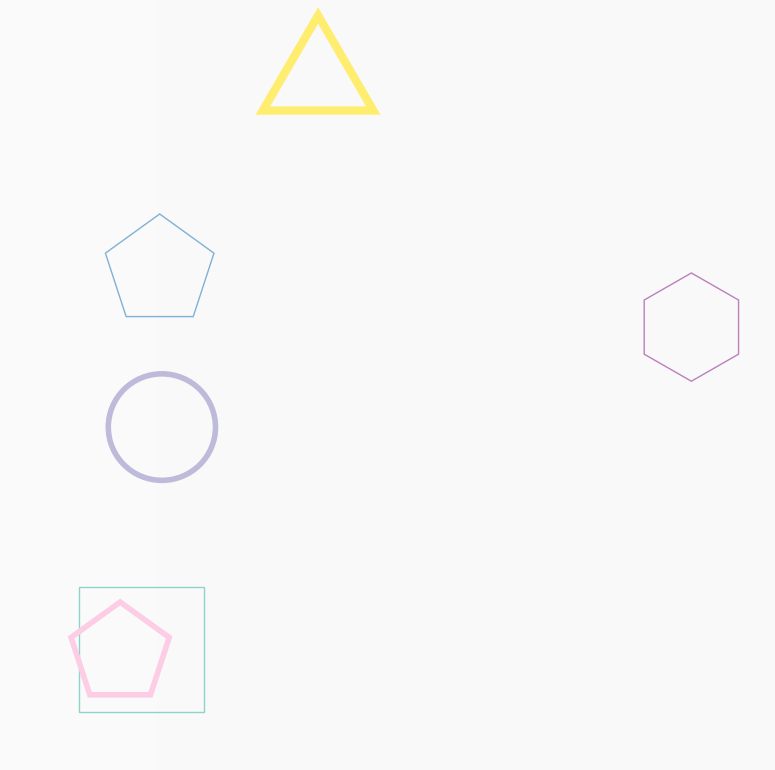[{"shape": "square", "thickness": 0.5, "radius": 0.41, "center": [0.183, 0.156]}, {"shape": "circle", "thickness": 2, "radius": 0.35, "center": [0.209, 0.445]}, {"shape": "pentagon", "thickness": 0.5, "radius": 0.37, "center": [0.206, 0.648]}, {"shape": "pentagon", "thickness": 2, "radius": 0.33, "center": [0.155, 0.152]}, {"shape": "hexagon", "thickness": 0.5, "radius": 0.35, "center": [0.892, 0.575]}, {"shape": "triangle", "thickness": 3, "radius": 0.41, "center": [0.41, 0.898]}]